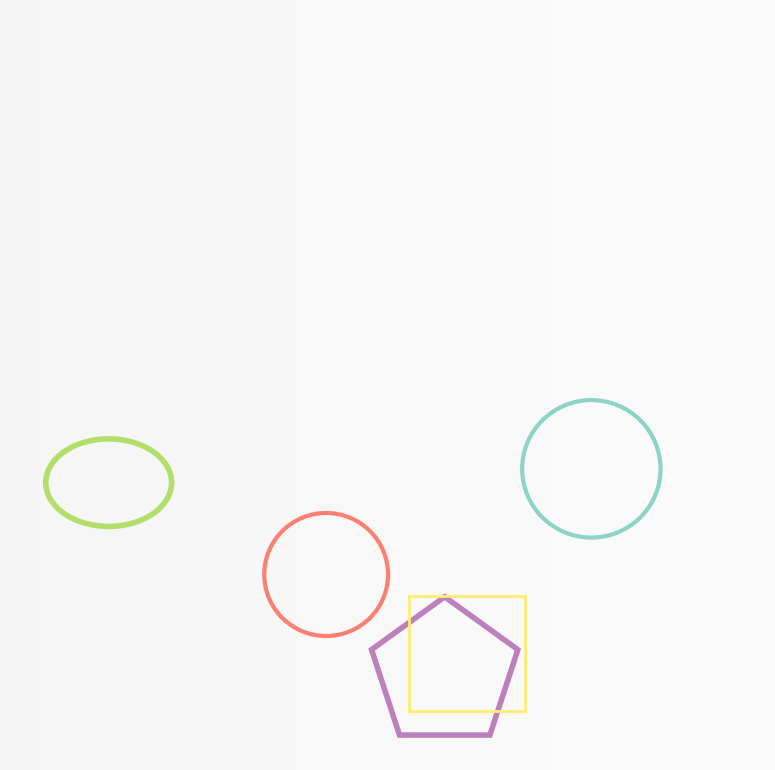[{"shape": "circle", "thickness": 1.5, "radius": 0.45, "center": [0.763, 0.391]}, {"shape": "circle", "thickness": 1.5, "radius": 0.4, "center": [0.421, 0.254]}, {"shape": "oval", "thickness": 2, "radius": 0.41, "center": [0.14, 0.373]}, {"shape": "pentagon", "thickness": 2, "radius": 0.5, "center": [0.574, 0.126]}, {"shape": "square", "thickness": 1, "radius": 0.37, "center": [0.603, 0.151]}]